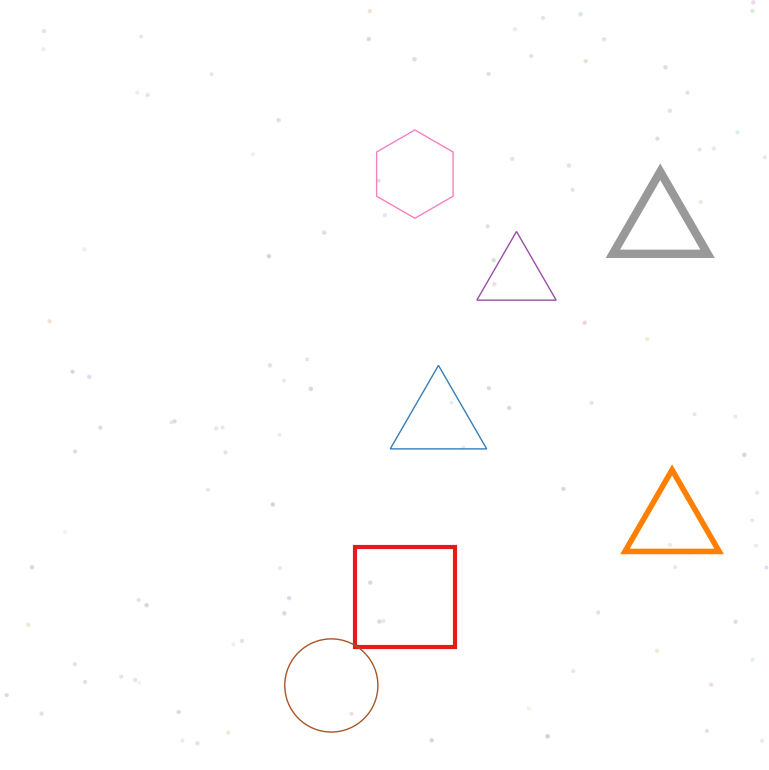[{"shape": "square", "thickness": 1.5, "radius": 0.32, "center": [0.527, 0.225]}, {"shape": "triangle", "thickness": 0.5, "radius": 0.36, "center": [0.569, 0.453]}, {"shape": "triangle", "thickness": 0.5, "radius": 0.3, "center": [0.671, 0.64]}, {"shape": "triangle", "thickness": 2, "radius": 0.35, "center": [0.873, 0.319]}, {"shape": "circle", "thickness": 0.5, "radius": 0.3, "center": [0.43, 0.11]}, {"shape": "hexagon", "thickness": 0.5, "radius": 0.29, "center": [0.539, 0.774]}, {"shape": "triangle", "thickness": 3, "radius": 0.36, "center": [0.857, 0.706]}]